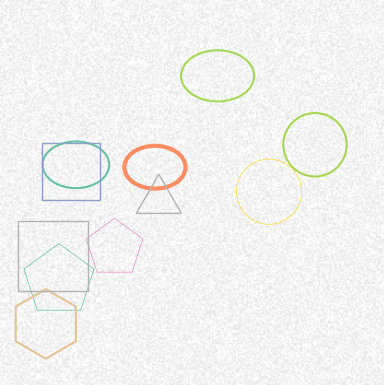[{"shape": "pentagon", "thickness": 0.5, "radius": 0.48, "center": [0.153, 0.272]}, {"shape": "oval", "thickness": 1.5, "radius": 0.43, "center": [0.197, 0.572]}, {"shape": "oval", "thickness": 3, "radius": 0.4, "center": [0.402, 0.566]}, {"shape": "square", "thickness": 1, "radius": 0.37, "center": [0.184, 0.554]}, {"shape": "pentagon", "thickness": 0.5, "radius": 0.39, "center": [0.298, 0.356]}, {"shape": "oval", "thickness": 1.5, "radius": 0.47, "center": [0.565, 0.803]}, {"shape": "circle", "thickness": 1.5, "radius": 0.41, "center": [0.818, 0.624]}, {"shape": "circle", "thickness": 0.5, "radius": 0.42, "center": [0.699, 0.502]}, {"shape": "hexagon", "thickness": 1.5, "radius": 0.45, "center": [0.119, 0.159]}, {"shape": "triangle", "thickness": 1, "radius": 0.34, "center": [0.413, 0.48]}, {"shape": "square", "thickness": 1, "radius": 0.45, "center": [0.138, 0.334]}]